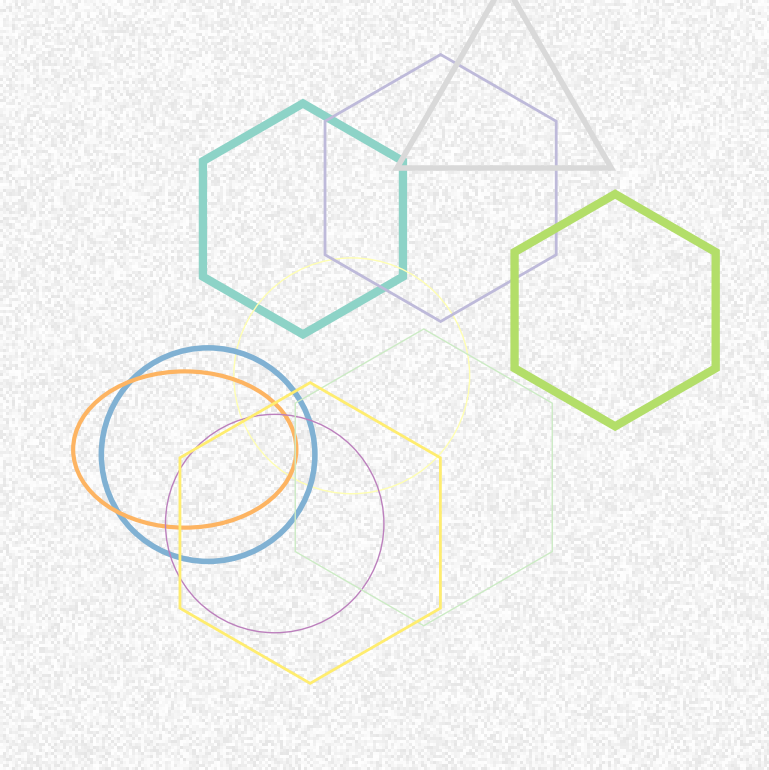[{"shape": "hexagon", "thickness": 3, "radius": 0.75, "center": [0.393, 0.716]}, {"shape": "circle", "thickness": 0.5, "radius": 0.77, "center": [0.457, 0.512]}, {"shape": "hexagon", "thickness": 1, "radius": 0.87, "center": [0.572, 0.756]}, {"shape": "circle", "thickness": 2, "radius": 0.69, "center": [0.27, 0.41]}, {"shape": "oval", "thickness": 1.5, "radius": 0.72, "center": [0.24, 0.416]}, {"shape": "hexagon", "thickness": 3, "radius": 0.75, "center": [0.799, 0.597]}, {"shape": "triangle", "thickness": 2, "radius": 0.8, "center": [0.655, 0.862]}, {"shape": "circle", "thickness": 0.5, "radius": 0.71, "center": [0.357, 0.32]}, {"shape": "hexagon", "thickness": 0.5, "radius": 0.96, "center": [0.55, 0.38]}, {"shape": "hexagon", "thickness": 1, "radius": 0.98, "center": [0.403, 0.308]}]